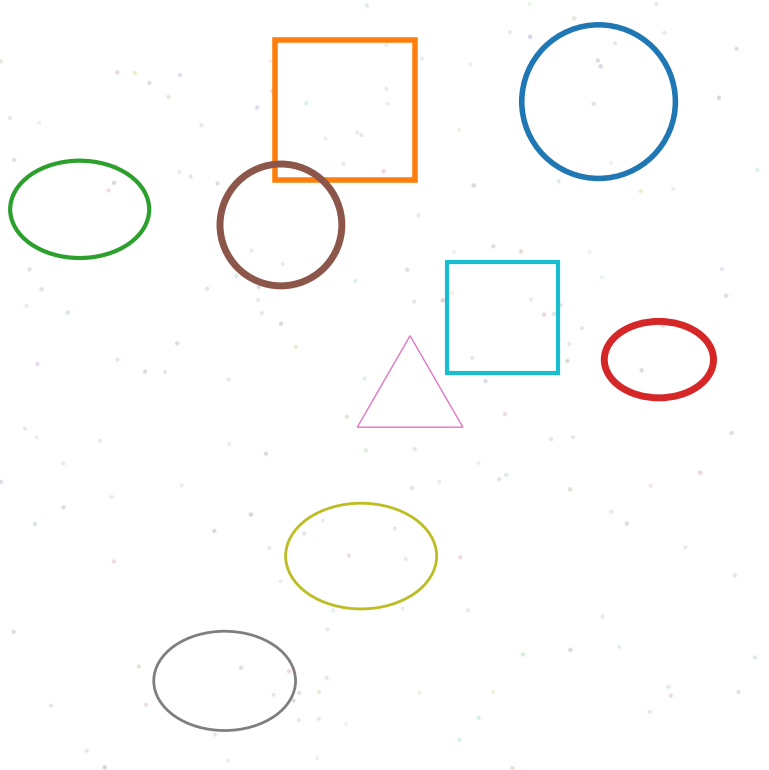[{"shape": "circle", "thickness": 2, "radius": 0.5, "center": [0.777, 0.868]}, {"shape": "square", "thickness": 2, "radius": 0.45, "center": [0.448, 0.858]}, {"shape": "oval", "thickness": 1.5, "radius": 0.45, "center": [0.103, 0.728]}, {"shape": "oval", "thickness": 2.5, "radius": 0.35, "center": [0.856, 0.533]}, {"shape": "circle", "thickness": 2.5, "radius": 0.4, "center": [0.365, 0.708]}, {"shape": "triangle", "thickness": 0.5, "radius": 0.4, "center": [0.533, 0.485]}, {"shape": "oval", "thickness": 1, "radius": 0.46, "center": [0.292, 0.116]}, {"shape": "oval", "thickness": 1, "radius": 0.49, "center": [0.469, 0.278]}, {"shape": "square", "thickness": 1.5, "radius": 0.36, "center": [0.653, 0.588]}]